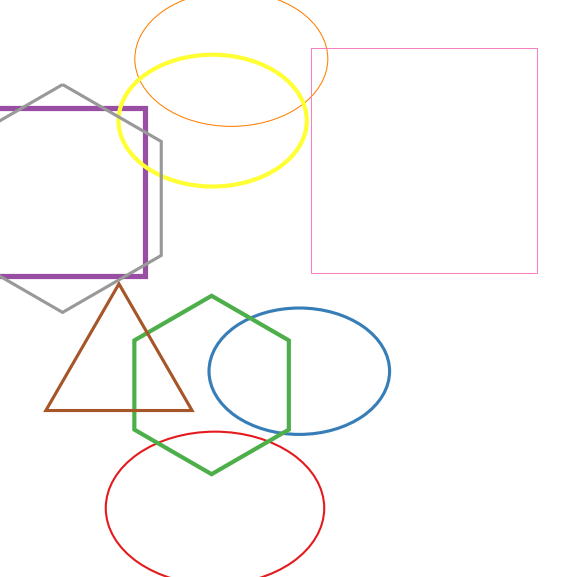[{"shape": "oval", "thickness": 1, "radius": 0.95, "center": [0.372, 0.119]}, {"shape": "oval", "thickness": 1.5, "radius": 0.78, "center": [0.518, 0.356]}, {"shape": "hexagon", "thickness": 2, "radius": 0.77, "center": [0.366, 0.332]}, {"shape": "square", "thickness": 2.5, "radius": 0.73, "center": [0.106, 0.666]}, {"shape": "oval", "thickness": 0.5, "radius": 0.84, "center": [0.401, 0.897]}, {"shape": "oval", "thickness": 2, "radius": 0.82, "center": [0.368, 0.79]}, {"shape": "triangle", "thickness": 1.5, "radius": 0.73, "center": [0.206, 0.361]}, {"shape": "square", "thickness": 0.5, "radius": 0.98, "center": [0.734, 0.721]}, {"shape": "hexagon", "thickness": 1.5, "radius": 0.99, "center": [0.108, 0.655]}]